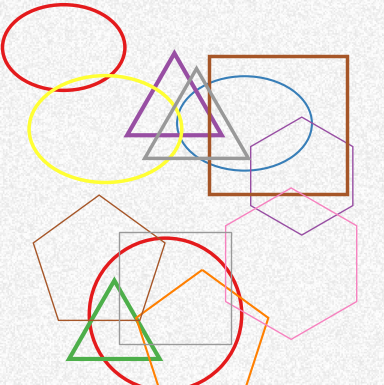[{"shape": "oval", "thickness": 2.5, "radius": 0.79, "center": [0.165, 0.877]}, {"shape": "circle", "thickness": 2.5, "radius": 0.99, "center": [0.43, 0.183]}, {"shape": "oval", "thickness": 1.5, "radius": 0.88, "center": [0.635, 0.679]}, {"shape": "triangle", "thickness": 3, "radius": 0.68, "center": [0.297, 0.136]}, {"shape": "hexagon", "thickness": 1, "radius": 0.77, "center": [0.784, 0.543]}, {"shape": "triangle", "thickness": 3, "radius": 0.71, "center": [0.453, 0.72]}, {"shape": "pentagon", "thickness": 1.5, "radius": 0.9, "center": [0.525, 0.119]}, {"shape": "oval", "thickness": 2.5, "radius": 0.99, "center": [0.274, 0.665]}, {"shape": "square", "thickness": 2.5, "radius": 0.89, "center": [0.722, 0.676]}, {"shape": "pentagon", "thickness": 1, "radius": 0.9, "center": [0.258, 0.313]}, {"shape": "hexagon", "thickness": 1, "radius": 0.98, "center": [0.756, 0.315]}, {"shape": "square", "thickness": 1, "radius": 0.73, "center": [0.454, 0.251]}, {"shape": "triangle", "thickness": 2.5, "radius": 0.78, "center": [0.511, 0.666]}]